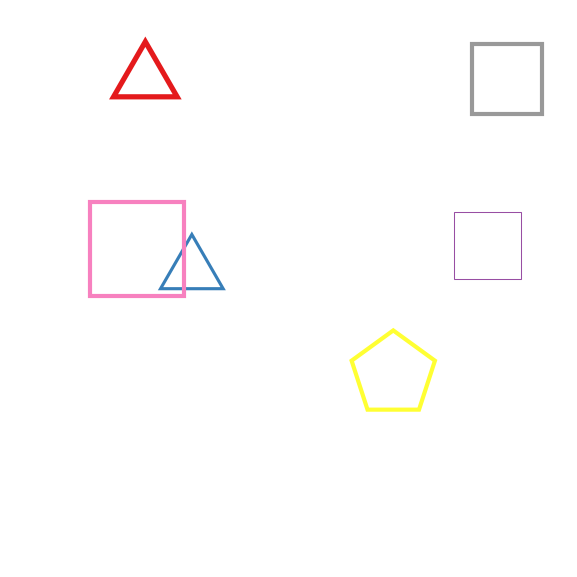[{"shape": "triangle", "thickness": 2.5, "radius": 0.32, "center": [0.252, 0.863]}, {"shape": "triangle", "thickness": 1.5, "radius": 0.31, "center": [0.332, 0.531]}, {"shape": "square", "thickness": 0.5, "radius": 0.29, "center": [0.844, 0.574]}, {"shape": "pentagon", "thickness": 2, "radius": 0.38, "center": [0.681, 0.351]}, {"shape": "square", "thickness": 2, "radius": 0.41, "center": [0.237, 0.568]}, {"shape": "square", "thickness": 2, "radius": 0.3, "center": [0.878, 0.862]}]